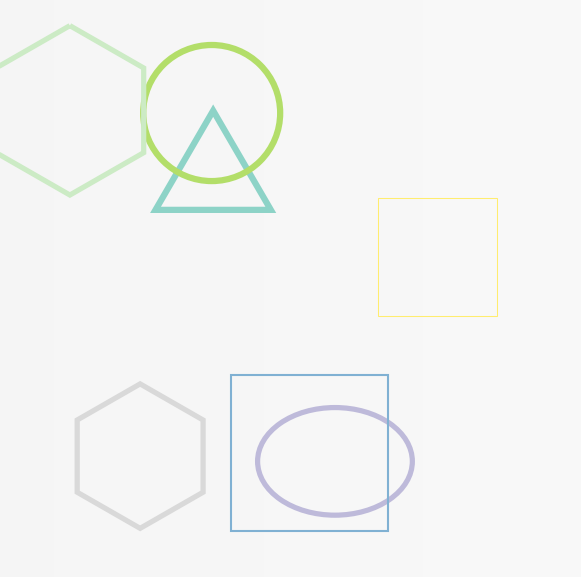[{"shape": "triangle", "thickness": 3, "radius": 0.57, "center": [0.367, 0.693]}, {"shape": "oval", "thickness": 2.5, "radius": 0.67, "center": [0.576, 0.2]}, {"shape": "square", "thickness": 1, "radius": 0.68, "center": [0.532, 0.214]}, {"shape": "circle", "thickness": 3, "radius": 0.59, "center": [0.364, 0.803]}, {"shape": "hexagon", "thickness": 2.5, "radius": 0.63, "center": [0.241, 0.209]}, {"shape": "hexagon", "thickness": 2.5, "radius": 0.73, "center": [0.12, 0.808]}, {"shape": "square", "thickness": 0.5, "radius": 0.51, "center": [0.752, 0.555]}]